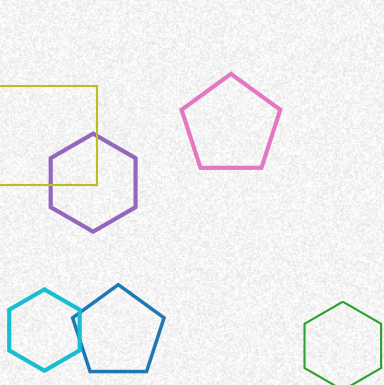[{"shape": "pentagon", "thickness": 2.5, "radius": 0.62, "center": [0.307, 0.136]}, {"shape": "hexagon", "thickness": 1.5, "radius": 0.57, "center": [0.89, 0.101]}, {"shape": "hexagon", "thickness": 3, "radius": 0.64, "center": [0.242, 0.526]}, {"shape": "pentagon", "thickness": 3, "radius": 0.67, "center": [0.6, 0.673]}, {"shape": "square", "thickness": 1.5, "radius": 0.65, "center": [0.123, 0.648]}, {"shape": "hexagon", "thickness": 3, "radius": 0.53, "center": [0.115, 0.143]}]